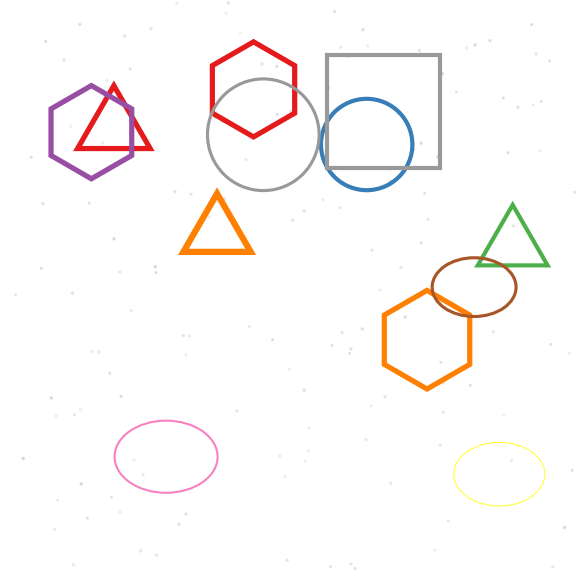[{"shape": "hexagon", "thickness": 2.5, "radius": 0.41, "center": [0.439, 0.844]}, {"shape": "triangle", "thickness": 2.5, "radius": 0.36, "center": [0.197, 0.778]}, {"shape": "circle", "thickness": 2, "radius": 0.4, "center": [0.635, 0.749]}, {"shape": "triangle", "thickness": 2, "radius": 0.35, "center": [0.888, 0.575]}, {"shape": "hexagon", "thickness": 2.5, "radius": 0.4, "center": [0.158, 0.77]}, {"shape": "triangle", "thickness": 3, "radius": 0.34, "center": [0.376, 0.597]}, {"shape": "hexagon", "thickness": 2.5, "radius": 0.43, "center": [0.739, 0.411]}, {"shape": "oval", "thickness": 0.5, "radius": 0.39, "center": [0.865, 0.178]}, {"shape": "oval", "thickness": 1.5, "radius": 0.36, "center": [0.821, 0.502]}, {"shape": "oval", "thickness": 1, "radius": 0.45, "center": [0.288, 0.208]}, {"shape": "circle", "thickness": 1.5, "radius": 0.48, "center": [0.456, 0.766]}, {"shape": "square", "thickness": 2, "radius": 0.49, "center": [0.664, 0.806]}]